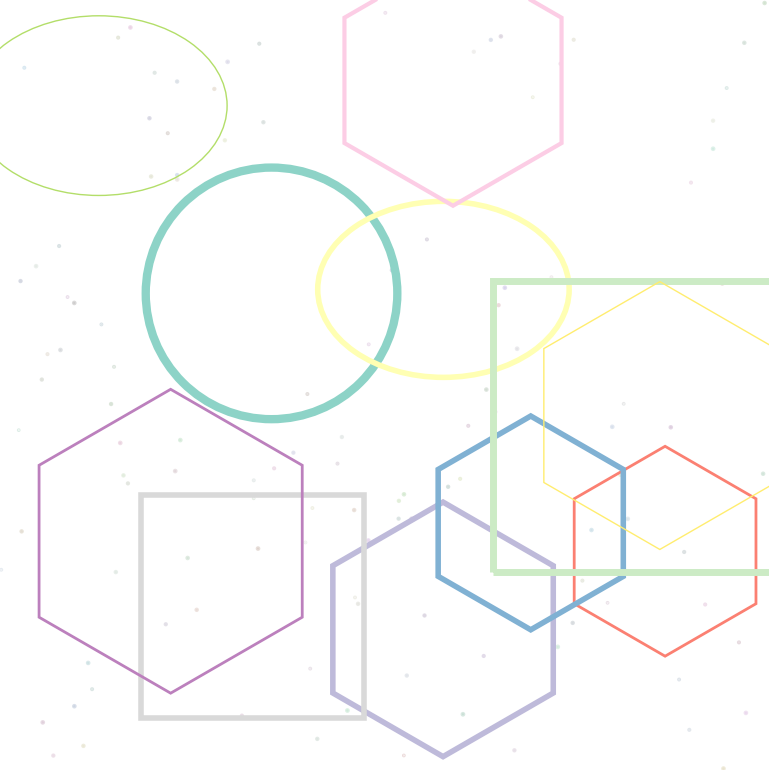[{"shape": "circle", "thickness": 3, "radius": 0.82, "center": [0.353, 0.619]}, {"shape": "oval", "thickness": 2, "radius": 0.82, "center": [0.576, 0.624]}, {"shape": "hexagon", "thickness": 2, "radius": 0.83, "center": [0.575, 0.183]}, {"shape": "hexagon", "thickness": 1, "radius": 0.68, "center": [0.864, 0.284]}, {"shape": "hexagon", "thickness": 2, "radius": 0.69, "center": [0.689, 0.321]}, {"shape": "oval", "thickness": 0.5, "radius": 0.83, "center": [0.128, 0.863]}, {"shape": "hexagon", "thickness": 1.5, "radius": 0.81, "center": [0.588, 0.896]}, {"shape": "square", "thickness": 2, "radius": 0.73, "center": [0.328, 0.212]}, {"shape": "hexagon", "thickness": 1, "radius": 0.99, "center": [0.222, 0.297]}, {"shape": "square", "thickness": 2.5, "radius": 0.95, "center": [0.829, 0.446]}, {"shape": "hexagon", "thickness": 0.5, "radius": 0.87, "center": [0.857, 0.46]}]